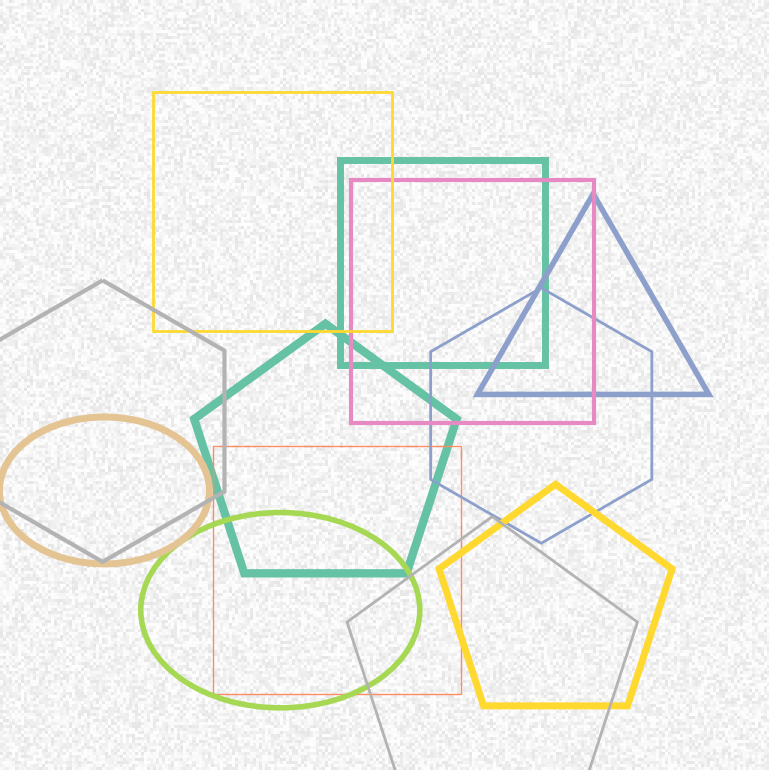[{"shape": "pentagon", "thickness": 3, "radius": 0.9, "center": [0.423, 0.4]}, {"shape": "square", "thickness": 2.5, "radius": 0.67, "center": [0.575, 0.659]}, {"shape": "square", "thickness": 0.5, "radius": 0.81, "center": [0.438, 0.26]}, {"shape": "hexagon", "thickness": 1, "radius": 0.83, "center": [0.703, 0.46]}, {"shape": "triangle", "thickness": 2, "radius": 0.87, "center": [0.77, 0.575]}, {"shape": "square", "thickness": 1.5, "radius": 0.79, "center": [0.614, 0.609]}, {"shape": "oval", "thickness": 2, "radius": 0.91, "center": [0.364, 0.208]}, {"shape": "pentagon", "thickness": 2.5, "radius": 0.8, "center": [0.722, 0.212]}, {"shape": "square", "thickness": 1, "radius": 0.78, "center": [0.353, 0.725]}, {"shape": "oval", "thickness": 2.5, "radius": 0.68, "center": [0.136, 0.363]}, {"shape": "pentagon", "thickness": 1, "radius": 0.99, "center": [0.639, 0.131]}, {"shape": "hexagon", "thickness": 1.5, "radius": 0.91, "center": [0.133, 0.453]}]